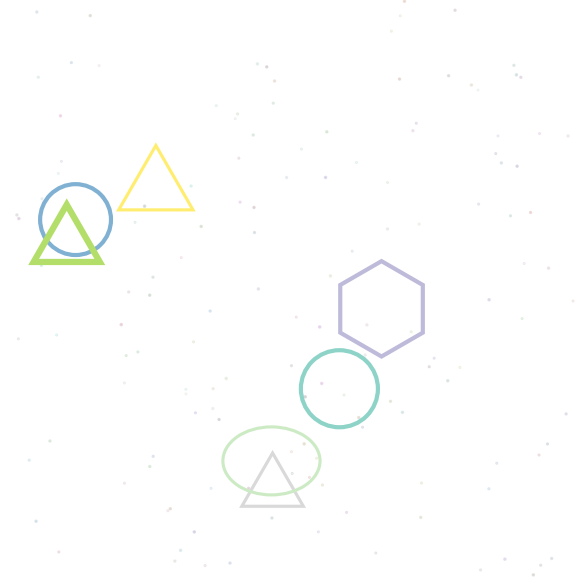[{"shape": "circle", "thickness": 2, "radius": 0.33, "center": [0.588, 0.326]}, {"shape": "hexagon", "thickness": 2, "radius": 0.41, "center": [0.661, 0.464]}, {"shape": "circle", "thickness": 2, "radius": 0.31, "center": [0.131, 0.619]}, {"shape": "triangle", "thickness": 3, "radius": 0.33, "center": [0.116, 0.579]}, {"shape": "triangle", "thickness": 1.5, "radius": 0.31, "center": [0.472, 0.153]}, {"shape": "oval", "thickness": 1.5, "radius": 0.42, "center": [0.47, 0.201]}, {"shape": "triangle", "thickness": 1.5, "radius": 0.37, "center": [0.27, 0.673]}]